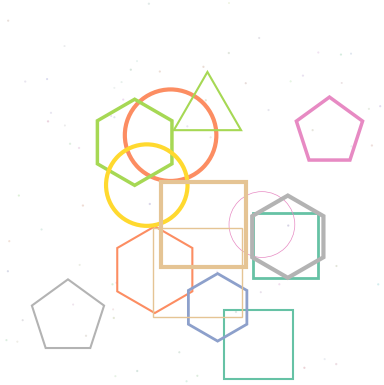[{"shape": "square", "thickness": 1.5, "radius": 0.45, "center": [0.673, 0.106]}, {"shape": "square", "thickness": 2, "radius": 0.42, "center": [0.741, 0.363]}, {"shape": "hexagon", "thickness": 1.5, "radius": 0.56, "center": [0.402, 0.3]}, {"shape": "circle", "thickness": 3, "radius": 0.59, "center": [0.443, 0.649]}, {"shape": "hexagon", "thickness": 2, "radius": 0.44, "center": [0.565, 0.202]}, {"shape": "circle", "thickness": 0.5, "radius": 0.43, "center": [0.68, 0.417]}, {"shape": "pentagon", "thickness": 2.5, "radius": 0.45, "center": [0.856, 0.657]}, {"shape": "hexagon", "thickness": 2.5, "radius": 0.56, "center": [0.35, 0.63]}, {"shape": "triangle", "thickness": 1.5, "radius": 0.5, "center": [0.539, 0.712]}, {"shape": "circle", "thickness": 3, "radius": 0.53, "center": [0.381, 0.519]}, {"shape": "square", "thickness": 1, "radius": 0.58, "center": [0.514, 0.292]}, {"shape": "square", "thickness": 3, "radius": 0.55, "center": [0.528, 0.416]}, {"shape": "hexagon", "thickness": 3, "radius": 0.53, "center": [0.748, 0.385]}, {"shape": "pentagon", "thickness": 1.5, "radius": 0.49, "center": [0.177, 0.176]}]